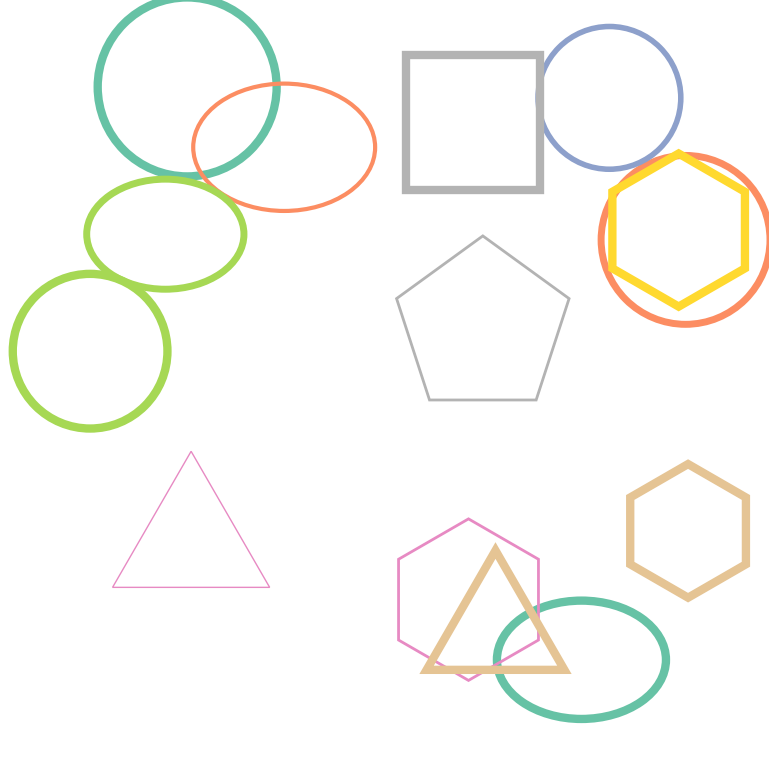[{"shape": "oval", "thickness": 3, "radius": 0.55, "center": [0.755, 0.143]}, {"shape": "circle", "thickness": 3, "radius": 0.58, "center": [0.243, 0.887]}, {"shape": "circle", "thickness": 2.5, "radius": 0.55, "center": [0.89, 0.688]}, {"shape": "oval", "thickness": 1.5, "radius": 0.59, "center": [0.369, 0.809]}, {"shape": "circle", "thickness": 2, "radius": 0.46, "center": [0.791, 0.873]}, {"shape": "triangle", "thickness": 0.5, "radius": 0.59, "center": [0.248, 0.296]}, {"shape": "hexagon", "thickness": 1, "radius": 0.52, "center": [0.608, 0.221]}, {"shape": "oval", "thickness": 2.5, "radius": 0.51, "center": [0.215, 0.696]}, {"shape": "circle", "thickness": 3, "radius": 0.5, "center": [0.117, 0.544]}, {"shape": "hexagon", "thickness": 3, "radius": 0.5, "center": [0.881, 0.701]}, {"shape": "triangle", "thickness": 3, "radius": 0.52, "center": [0.644, 0.182]}, {"shape": "hexagon", "thickness": 3, "radius": 0.43, "center": [0.894, 0.311]}, {"shape": "square", "thickness": 3, "radius": 0.44, "center": [0.614, 0.841]}, {"shape": "pentagon", "thickness": 1, "radius": 0.59, "center": [0.627, 0.576]}]